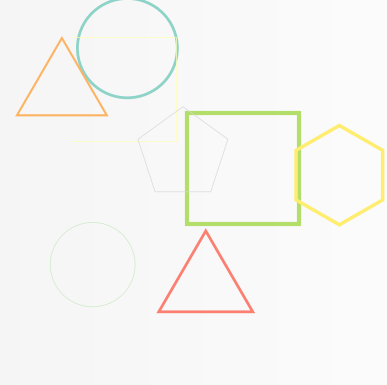[{"shape": "circle", "thickness": 2, "radius": 0.64, "center": [0.329, 0.875]}, {"shape": "square", "thickness": 0.5, "radius": 0.67, "center": [0.319, 0.768]}, {"shape": "triangle", "thickness": 2, "radius": 0.7, "center": [0.531, 0.26]}, {"shape": "triangle", "thickness": 1.5, "radius": 0.67, "center": [0.16, 0.767]}, {"shape": "square", "thickness": 3, "radius": 0.72, "center": [0.628, 0.562]}, {"shape": "pentagon", "thickness": 0.5, "radius": 0.61, "center": [0.472, 0.601]}, {"shape": "circle", "thickness": 0.5, "radius": 0.55, "center": [0.239, 0.313]}, {"shape": "hexagon", "thickness": 2.5, "radius": 0.64, "center": [0.876, 0.545]}]